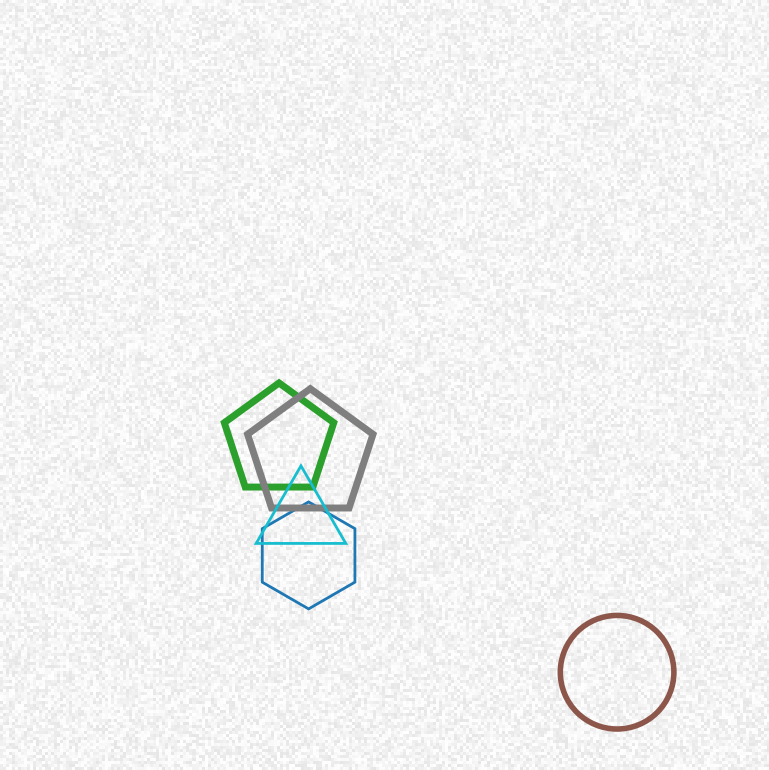[{"shape": "hexagon", "thickness": 1, "radius": 0.35, "center": [0.401, 0.279]}, {"shape": "pentagon", "thickness": 2.5, "radius": 0.37, "center": [0.362, 0.428]}, {"shape": "circle", "thickness": 2, "radius": 0.37, "center": [0.801, 0.127]}, {"shape": "pentagon", "thickness": 2.5, "radius": 0.43, "center": [0.403, 0.41]}, {"shape": "triangle", "thickness": 1, "radius": 0.34, "center": [0.391, 0.328]}]